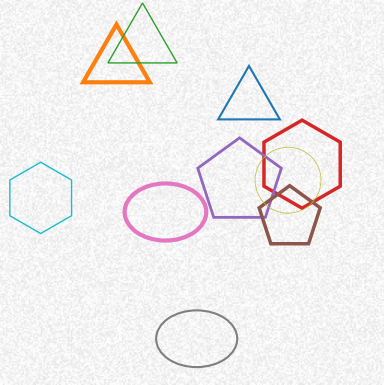[{"shape": "triangle", "thickness": 1.5, "radius": 0.46, "center": [0.647, 0.736]}, {"shape": "triangle", "thickness": 3, "radius": 0.5, "center": [0.303, 0.836]}, {"shape": "triangle", "thickness": 1, "radius": 0.52, "center": [0.37, 0.888]}, {"shape": "hexagon", "thickness": 2.5, "radius": 0.57, "center": [0.785, 0.574]}, {"shape": "pentagon", "thickness": 2, "radius": 0.57, "center": [0.622, 0.528]}, {"shape": "pentagon", "thickness": 2.5, "radius": 0.42, "center": [0.752, 0.434]}, {"shape": "oval", "thickness": 3, "radius": 0.53, "center": [0.43, 0.449]}, {"shape": "oval", "thickness": 1.5, "radius": 0.53, "center": [0.511, 0.12]}, {"shape": "circle", "thickness": 0.5, "radius": 0.43, "center": [0.748, 0.532]}, {"shape": "hexagon", "thickness": 1, "radius": 0.46, "center": [0.106, 0.486]}]